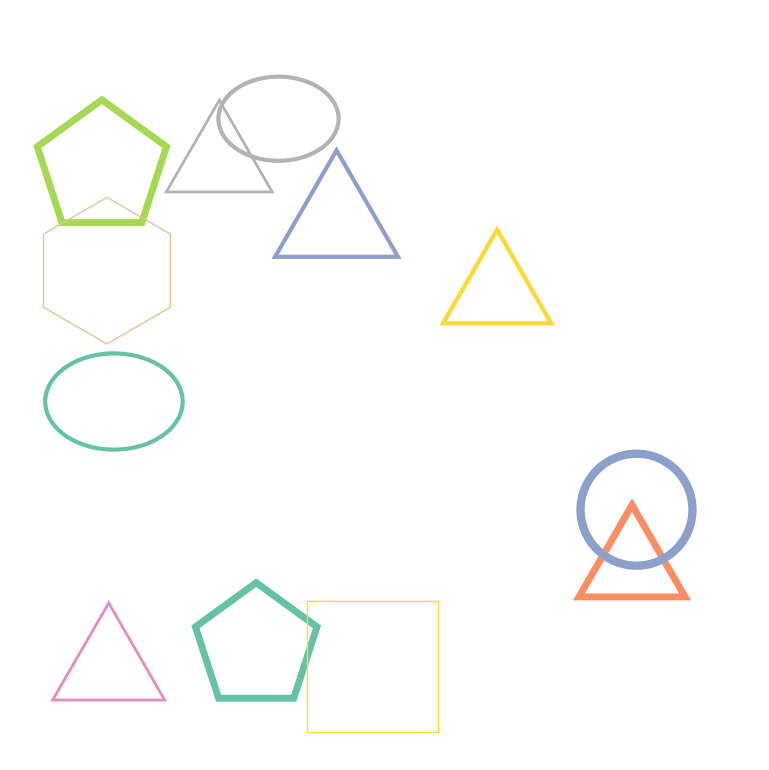[{"shape": "oval", "thickness": 1.5, "radius": 0.45, "center": [0.148, 0.479]}, {"shape": "pentagon", "thickness": 2.5, "radius": 0.41, "center": [0.333, 0.16]}, {"shape": "triangle", "thickness": 2.5, "radius": 0.4, "center": [0.821, 0.265]}, {"shape": "triangle", "thickness": 1.5, "radius": 0.46, "center": [0.437, 0.713]}, {"shape": "circle", "thickness": 3, "radius": 0.36, "center": [0.827, 0.338]}, {"shape": "triangle", "thickness": 1, "radius": 0.42, "center": [0.141, 0.133]}, {"shape": "pentagon", "thickness": 2.5, "radius": 0.44, "center": [0.132, 0.782]}, {"shape": "square", "thickness": 0.5, "radius": 0.42, "center": [0.484, 0.134]}, {"shape": "triangle", "thickness": 1.5, "radius": 0.41, "center": [0.646, 0.621]}, {"shape": "hexagon", "thickness": 0.5, "radius": 0.48, "center": [0.139, 0.648]}, {"shape": "triangle", "thickness": 1, "radius": 0.4, "center": [0.285, 0.79]}, {"shape": "oval", "thickness": 1.5, "radius": 0.39, "center": [0.362, 0.846]}]